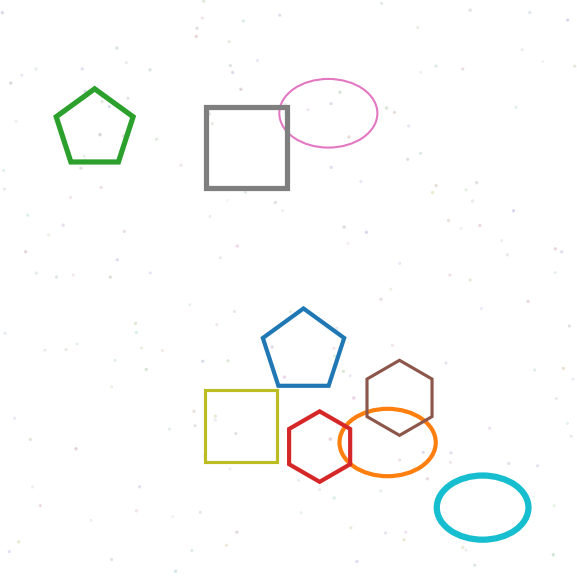[{"shape": "pentagon", "thickness": 2, "radius": 0.37, "center": [0.526, 0.391]}, {"shape": "oval", "thickness": 2, "radius": 0.42, "center": [0.671, 0.233]}, {"shape": "pentagon", "thickness": 2.5, "radius": 0.35, "center": [0.164, 0.775]}, {"shape": "hexagon", "thickness": 2, "radius": 0.31, "center": [0.553, 0.226]}, {"shape": "hexagon", "thickness": 1.5, "radius": 0.33, "center": [0.692, 0.31]}, {"shape": "oval", "thickness": 1, "radius": 0.42, "center": [0.569, 0.803]}, {"shape": "square", "thickness": 2.5, "radius": 0.35, "center": [0.427, 0.744]}, {"shape": "square", "thickness": 1.5, "radius": 0.31, "center": [0.417, 0.261]}, {"shape": "oval", "thickness": 3, "radius": 0.4, "center": [0.836, 0.12]}]